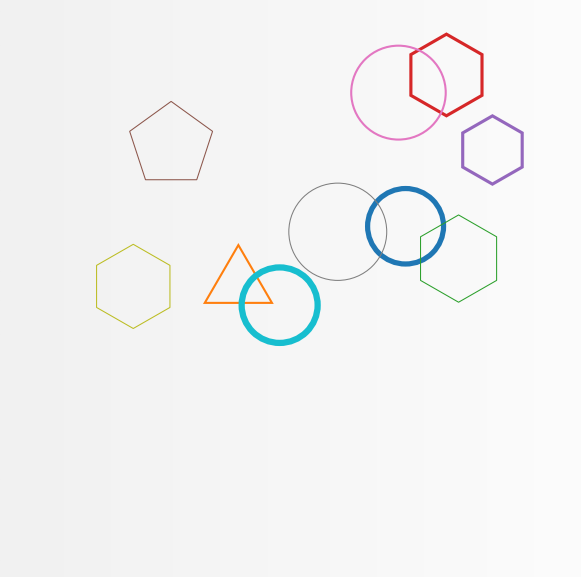[{"shape": "circle", "thickness": 2.5, "radius": 0.33, "center": [0.698, 0.607]}, {"shape": "triangle", "thickness": 1, "radius": 0.33, "center": [0.41, 0.508]}, {"shape": "hexagon", "thickness": 0.5, "radius": 0.38, "center": [0.789, 0.551]}, {"shape": "hexagon", "thickness": 1.5, "radius": 0.35, "center": [0.768, 0.869]}, {"shape": "hexagon", "thickness": 1.5, "radius": 0.3, "center": [0.847, 0.739]}, {"shape": "pentagon", "thickness": 0.5, "radius": 0.37, "center": [0.294, 0.749]}, {"shape": "circle", "thickness": 1, "radius": 0.41, "center": [0.686, 0.839]}, {"shape": "circle", "thickness": 0.5, "radius": 0.42, "center": [0.581, 0.598]}, {"shape": "hexagon", "thickness": 0.5, "radius": 0.36, "center": [0.229, 0.503]}, {"shape": "circle", "thickness": 3, "radius": 0.33, "center": [0.481, 0.471]}]